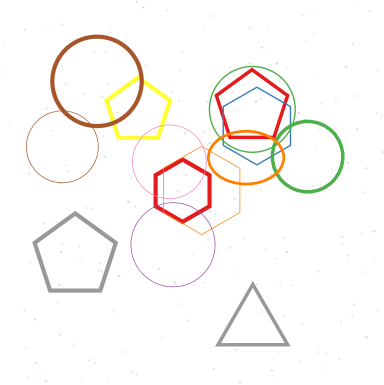[{"shape": "pentagon", "thickness": 2.5, "radius": 0.49, "center": [0.654, 0.722]}, {"shape": "hexagon", "thickness": 3, "radius": 0.4, "center": [0.474, 0.505]}, {"shape": "hexagon", "thickness": 1, "radius": 0.5, "center": [0.667, 0.673]}, {"shape": "circle", "thickness": 2.5, "radius": 0.46, "center": [0.799, 0.593]}, {"shape": "circle", "thickness": 1, "radius": 0.56, "center": [0.655, 0.716]}, {"shape": "circle", "thickness": 0.5, "radius": 0.55, "center": [0.449, 0.364]}, {"shape": "hexagon", "thickness": 0.5, "radius": 0.57, "center": [0.524, 0.505]}, {"shape": "oval", "thickness": 2, "radius": 0.49, "center": [0.639, 0.591]}, {"shape": "pentagon", "thickness": 3, "radius": 0.43, "center": [0.359, 0.712]}, {"shape": "circle", "thickness": 3, "radius": 0.58, "center": [0.252, 0.789]}, {"shape": "circle", "thickness": 0.5, "radius": 0.47, "center": [0.162, 0.619]}, {"shape": "circle", "thickness": 0.5, "radius": 0.48, "center": [0.44, 0.58]}, {"shape": "pentagon", "thickness": 3, "radius": 0.55, "center": [0.195, 0.335]}, {"shape": "triangle", "thickness": 2.5, "radius": 0.52, "center": [0.657, 0.157]}]